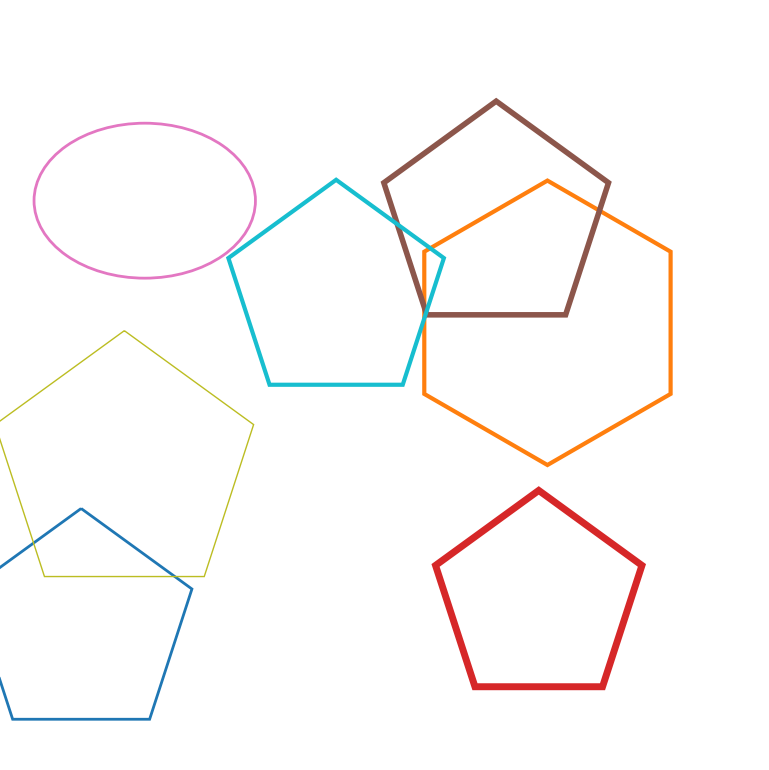[{"shape": "pentagon", "thickness": 1, "radius": 0.76, "center": [0.105, 0.188]}, {"shape": "hexagon", "thickness": 1.5, "radius": 0.92, "center": [0.711, 0.581]}, {"shape": "pentagon", "thickness": 2.5, "radius": 0.7, "center": [0.7, 0.222]}, {"shape": "pentagon", "thickness": 2, "radius": 0.77, "center": [0.644, 0.715]}, {"shape": "oval", "thickness": 1, "radius": 0.72, "center": [0.188, 0.739]}, {"shape": "pentagon", "thickness": 0.5, "radius": 0.88, "center": [0.161, 0.394]}, {"shape": "pentagon", "thickness": 1.5, "radius": 0.74, "center": [0.437, 0.619]}]